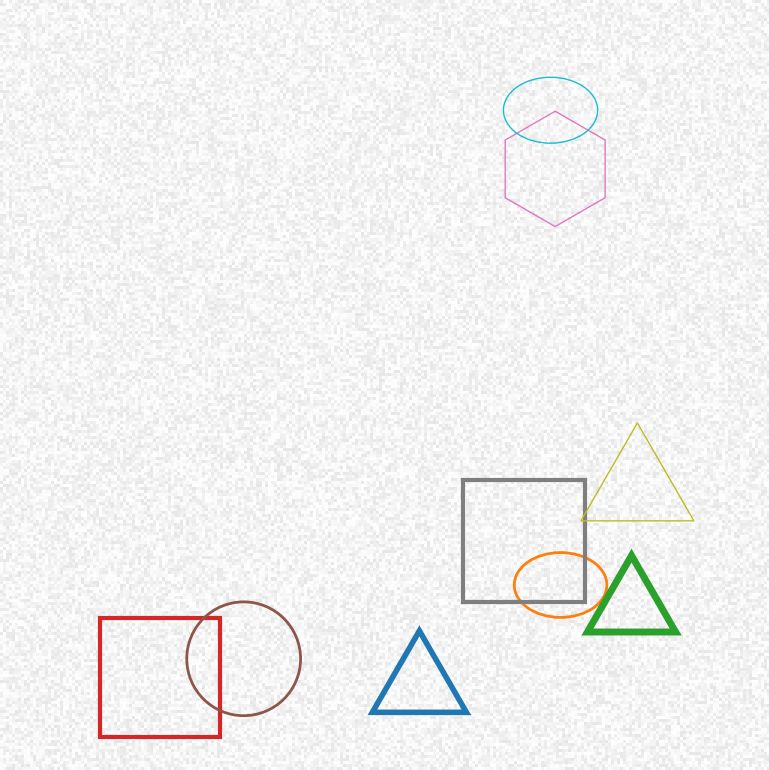[{"shape": "triangle", "thickness": 2, "radius": 0.35, "center": [0.545, 0.11]}, {"shape": "oval", "thickness": 1, "radius": 0.3, "center": [0.728, 0.24]}, {"shape": "triangle", "thickness": 2.5, "radius": 0.33, "center": [0.82, 0.212]}, {"shape": "square", "thickness": 1.5, "radius": 0.39, "center": [0.208, 0.12]}, {"shape": "circle", "thickness": 1, "radius": 0.37, "center": [0.316, 0.144]}, {"shape": "hexagon", "thickness": 0.5, "radius": 0.37, "center": [0.721, 0.781]}, {"shape": "square", "thickness": 1.5, "radius": 0.4, "center": [0.68, 0.297]}, {"shape": "triangle", "thickness": 0.5, "radius": 0.42, "center": [0.828, 0.366]}, {"shape": "oval", "thickness": 0.5, "radius": 0.31, "center": [0.715, 0.857]}]